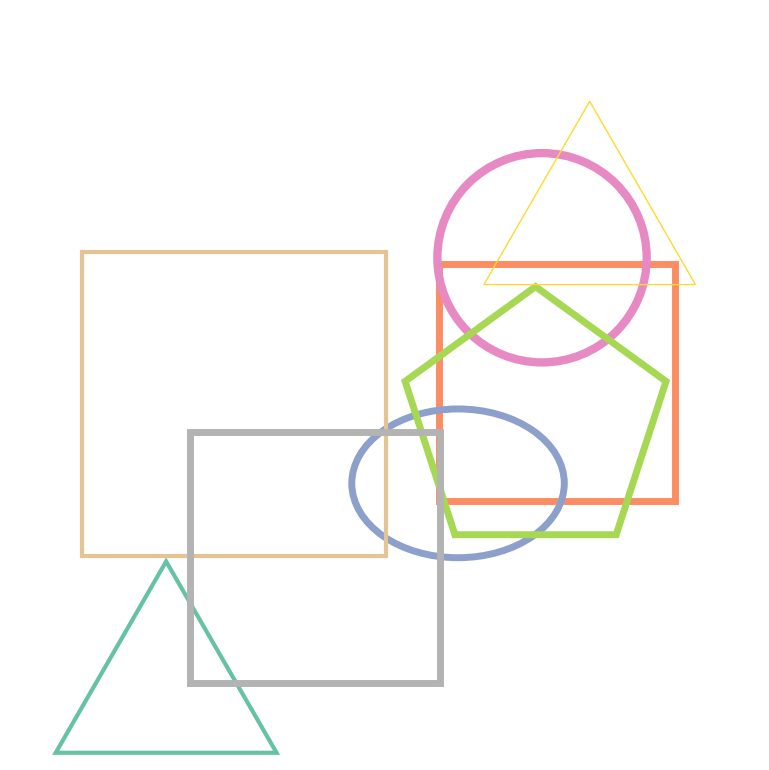[{"shape": "triangle", "thickness": 1.5, "radius": 0.83, "center": [0.216, 0.105]}, {"shape": "square", "thickness": 2.5, "radius": 0.77, "center": [0.723, 0.503]}, {"shape": "oval", "thickness": 2.5, "radius": 0.69, "center": [0.595, 0.372]}, {"shape": "circle", "thickness": 3, "radius": 0.68, "center": [0.704, 0.665]}, {"shape": "pentagon", "thickness": 2.5, "radius": 0.89, "center": [0.696, 0.45]}, {"shape": "triangle", "thickness": 0.5, "radius": 0.79, "center": [0.766, 0.71]}, {"shape": "square", "thickness": 1.5, "radius": 0.99, "center": [0.304, 0.475]}, {"shape": "square", "thickness": 2.5, "radius": 0.81, "center": [0.409, 0.276]}]